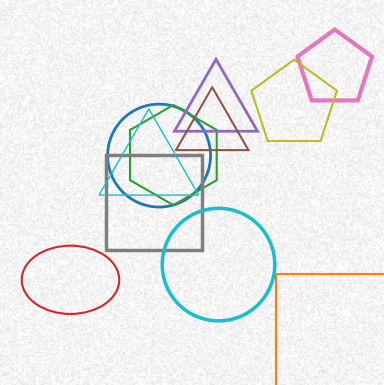[{"shape": "circle", "thickness": 2, "radius": 0.67, "center": [0.413, 0.596]}, {"shape": "square", "thickness": 1.5, "radius": 0.74, "center": [0.865, 0.14]}, {"shape": "hexagon", "thickness": 1.5, "radius": 0.65, "center": [0.45, 0.597]}, {"shape": "oval", "thickness": 1.5, "radius": 0.63, "center": [0.183, 0.273]}, {"shape": "triangle", "thickness": 2, "radius": 0.62, "center": [0.561, 0.721]}, {"shape": "triangle", "thickness": 1.5, "radius": 0.54, "center": [0.551, 0.664]}, {"shape": "pentagon", "thickness": 3, "radius": 0.51, "center": [0.869, 0.822]}, {"shape": "square", "thickness": 2.5, "radius": 0.62, "center": [0.4, 0.475]}, {"shape": "pentagon", "thickness": 1.5, "radius": 0.58, "center": [0.764, 0.728]}, {"shape": "triangle", "thickness": 1, "radius": 0.75, "center": [0.387, 0.568]}, {"shape": "circle", "thickness": 2.5, "radius": 0.73, "center": [0.568, 0.313]}]